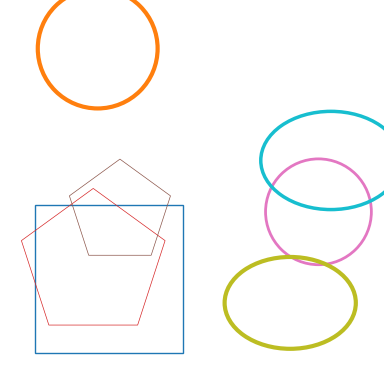[{"shape": "square", "thickness": 1, "radius": 0.96, "center": [0.284, 0.275]}, {"shape": "circle", "thickness": 3, "radius": 0.78, "center": [0.254, 0.874]}, {"shape": "pentagon", "thickness": 0.5, "radius": 0.98, "center": [0.242, 0.314]}, {"shape": "pentagon", "thickness": 0.5, "radius": 0.69, "center": [0.312, 0.449]}, {"shape": "circle", "thickness": 2, "radius": 0.69, "center": [0.827, 0.45]}, {"shape": "oval", "thickness": 3, "radius": 0.85, "center": [0.754, 0.213]}, {"shape": "oval", "thickness": 2.5, "radius": 0.91, "center": [0.86, 0.583]}]